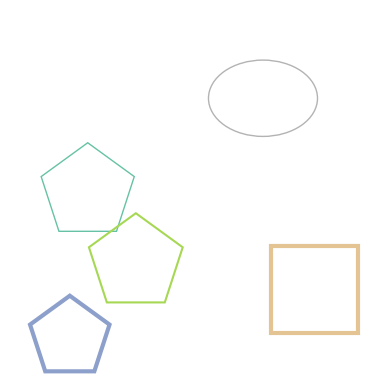[{"shape": "pentagon", "thickness": 1, "radius": 0.64, "center": [0.228, 0.502]}, {"shape": "pentagon", "thickness": 3, "radius": 0.54, "center": [0.181, 0.123]}, {"shape": "pentagon", "thickness": 1.5, "radius": 0.64, "center": [0.353, 0.318]}, {"shape": "square", "thickness": 3, "radius": 0.56, "center": [0.817, 0.247]}, {"shape": "oval", "thickness": 1, "radius": 0.71, "center": [0.683, 0.745]}]